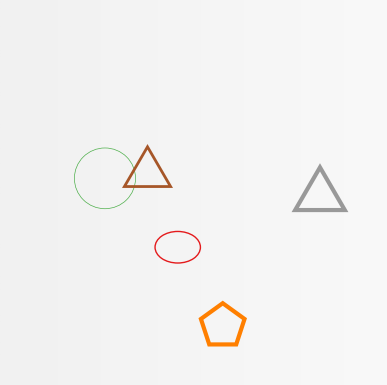[{"shape": "oval", "thickness": 1, "radius": 0.29, "center": [0.459, 0.358]}, {"shape": "circle", "thickness": 0.5, "radius": 0.39, "center": [0.271, 0.537]}, {"shape": "pentagon", "thickness": 3, "radius": 0.3, "center": [0.575, 0.153]}, {"shape": "triangle", "thickness": 2, "radius": 0.34, "center": [0.381, 0.55]}, {"shape": "triangle", "thickness": 3, "radius": 0.37, "center": [0.826, 0.491]}]